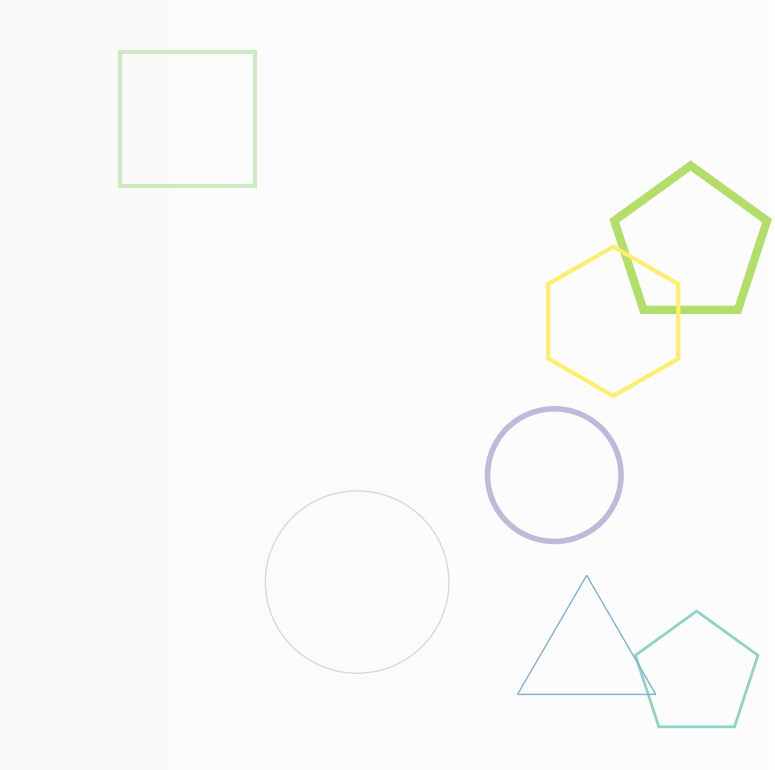[{"shape": "pentagon", "thickness": 1, "radius": 0.42, "center": [0.899, 0.123]}, {"shape": "circle", "thickness": 2, "radius": 0.43, "center": [0.715, 0.383]}, {"shape": "triangle", "thickness": 0.5, "radius": 0.52, "center": [0.757, 0.15]}, {"shape": "pentagon", "thickness": 3, "radius": 0.52, "center": [0.891, 0.681]}, {"shape": "circle", "thickness": 0.5, "radius": 0.59, "center": [0.461, 0.244]}, {"shape": "square", "thickness": 1.5, "radius": 0.43, "center": [0.242, 0.846]}, {"shape": "hexagon", "thickness": 1.5, "radius": 0.48, "center": [0.791, 0.583]}]